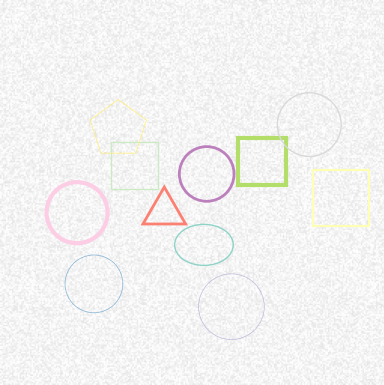[{"shape": "oval", "thickness": 1, "radius": 0.38, "center": [0.53, 0.364]}, {"shape": "square", "thickness": 1.5, "radius": 0.37, "center": [0.885, 0.486]}, {"shape": "circle", "thickness": 0.5, "radius": 0.43, "center": [0.601, 0.203]}, {"shape": "triangle", "thickness": 2, "radius": 0.32, "center": [0.427, 0.45]}, {"shape": "circle", "thickness": 0.5, "radius": 0.38, "center": [0.244, 0.263]}, {"shape": "square", "thickness": 3, "radius": 0.31, "center": [0.68, 0.58]}, {"shape": "circle", "thickness": 3, "radius": 0.4, "center": [0.2, 0.448]}, {"shape": "circle", "thickness": 1, "radius": 0.41, "center": [0.803, 0.676]}, {"shape": "circle", "thickness": 2, "radius": 0.36, "center": [0.537, 0.548]}, {"shape": "square", "thickness": 1, "radius": 0.31, "center": [0.349, 0.571]}, {"shape": "pentagon", "thickness": 0.5, "radius": 0.38, "center": [0.307, 0.664]}]